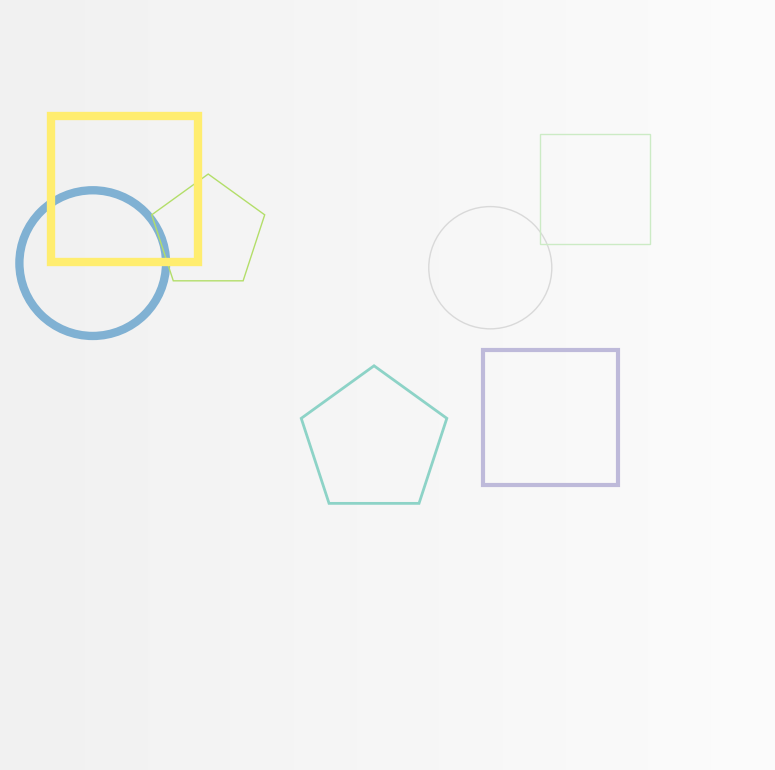[{"shape": "pentagon", "thickness": 1, "radius": 0.49, "center": [0.483, 0.426]}, {"shape": "square", "thickness": 1.5, "radius": 0.44, "center": [0.711, 0.458]}, {"shape": "circle", "thickness": 3, "radius": 0.47, "center": [0.12, 0.658]}, {"shape": "pentagon", "thickness": 0.5, "radius": 0.38, "center": [0.269, 0.697]}, {"shape": "circle", "thickness": 0.5, "radius": 0.4, "center": [0.633, 0.652]}, {"shape": "square", "thickness": 0.5, "radius": 0.36, "center": [0.768, 0.755]}, {"shape": "square", "thickness": 3, "radius": 0.48, "center": [0.16, 0.754]}]